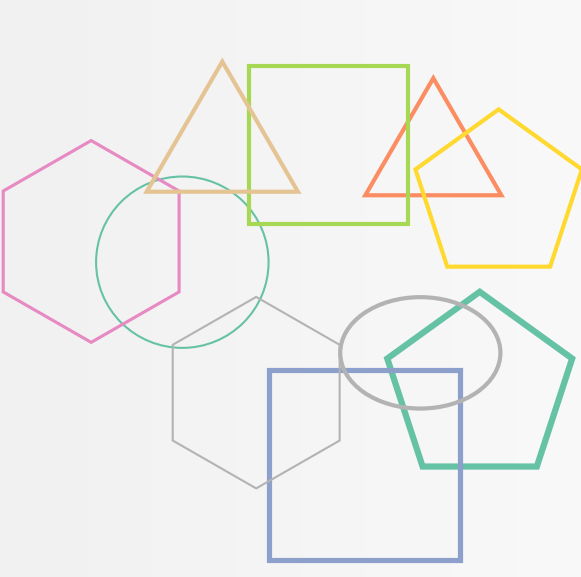[{"shape": "pentagon", "thickness": 3, "radius": 0.84, "center": [0.825, 0.327]}, {"shape": "circle", "thickness": 1, "radius": 0.74, "center": [0.314, 0.545]}, {"shape": "triangle", "thickness": 2, "radius": 0.68, "center": [0.746, 0.729]}, {"shape": "square", "thickness": 2.5, "radius": 0.82, "center": [0.626, 0.194]}, {"shape": "hexagon", "thickness": 1.5, "radius": 0.87, "center": [0.157, 0.581]}, {"shape": "square", "thickness": 2, "radius": 0.68, "center": [0.565, 0.748]}, {"shape": "pentagon", "thickness": 2, "radius": 0.75, "center": [0.858, 0.659]}, {"shape": "triangle", "thickness": 2, "radius": 0.75, "center": [0.382, 0.742]}, {"shape": "hexagon", "thickness": 1, "radius": 0.83, "center": [0.441, 0.319]}, {"shape": "oval", "thickness": 2, "radius": 0.69, "center": [0.723, 0.388]}]